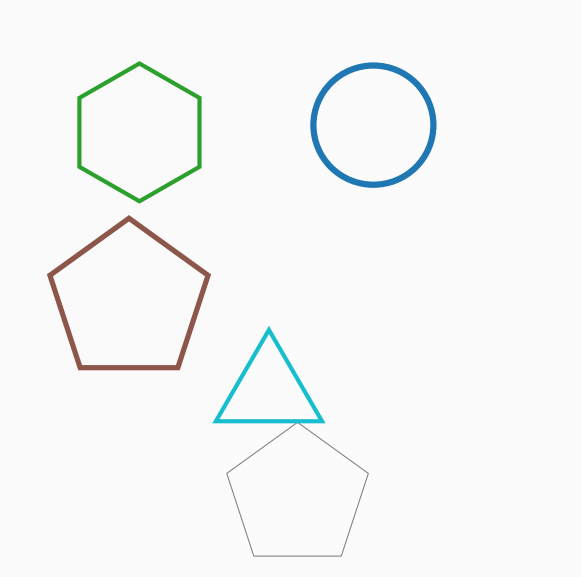[{"shape": "circle", "thickness": 3, "radius": 0.52, "center": [0.642, 0.782]}, {"shape": "hexagon", "thickness": 2, "radius": 0.6, "center": [0.24, 0.77]}, {"shape": "pentagon", "thickness": 2.5, "radius": 0.72, "center": [0.222, 0.478]}, {"shape": "pentagon", "thickness": 0.5, "radius": 0.64, "center": [0.512, 0.14]}, {"shape": "triangle", "thickness": 2, "radius": 0.53, "center": [0.463, 0.322]}]